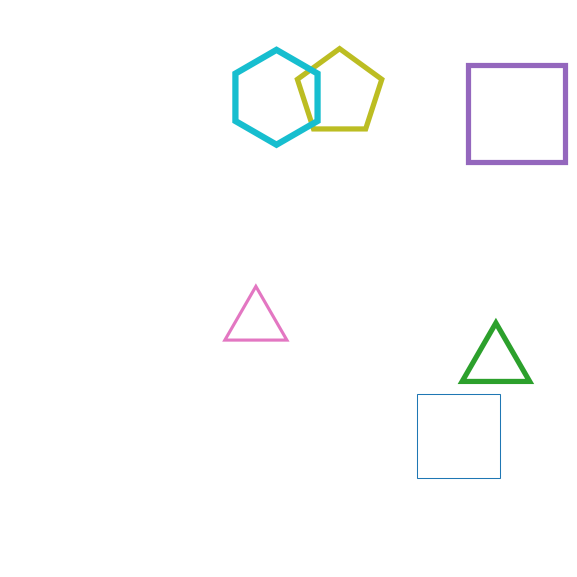[{"shape": "square", "thickness": 0.5, "radius": 0.36, "center": [0.794, 0.244]}, {"shape": "triangle", "thickness": 2.5, "radius": 0.34, "center": [0.859, 0.372]}, {"shape": "square", "thickness": 2.5, "radius": 0.42, "center": [0.895, 0.802]}, {"shape": "triangle", "thickness": 1.5, "radius": 0.31, "center": [0.443, 0.441]}, {"shape": "pentagon", "thickness": 2.5, "radius": 0.38, "center": [0.588, 0.838]}, {"shape": "hexagon", "thickness": 3, "radius": 0.41, "center": [0.479, 0.831]}]